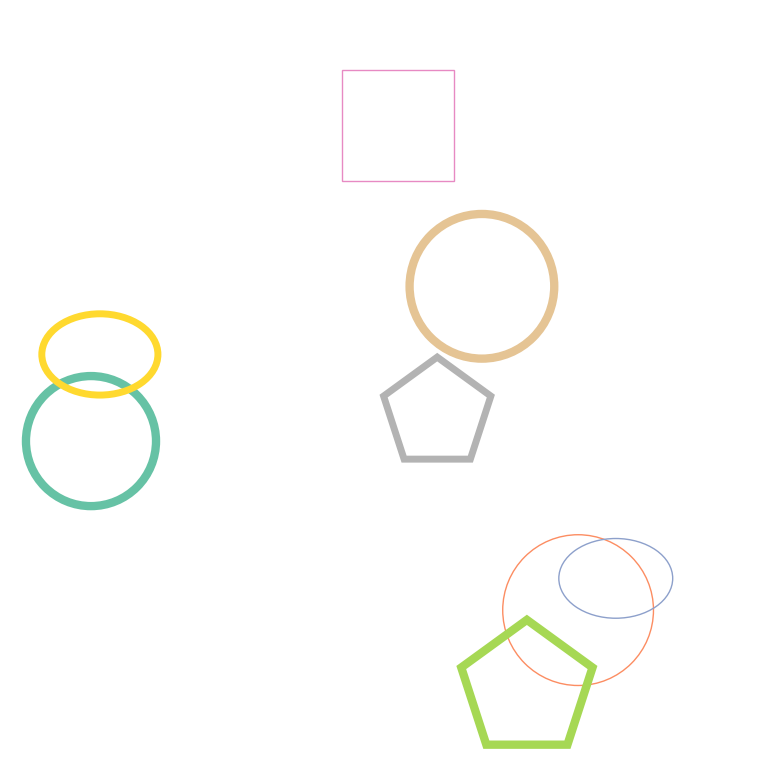[{"shape": "circle", "thickness": 3, "radius": 0.42, "center": [0.118, 0.427]}, {"shape": "circle", "thickness": 0.5, "radius": 0.49, "center": [0.751, 0.208]}, {"shape": "oval", "thickness": 0.5, "radius": 0.37, "center": [0.8, 0.249]}, {"shape": "square", "thickness": 0.5, "radius": 0.36, "center": [0.517, 0.837]}, {"shape": "pentagon", "thickness": 3, "radius": 0.45, "center": [0.684, 0.105]}, {"shape": "oval", "thickness": 2.5, "radius": 0.38, "center": [0.13, 0.54]}, {"shape": "circle", "thickness": 3, "radius": 0.47, "center": [0.626, 0.628]}, {"shape": "pentagon", "thickness": 2.5, "radius": 0.37, "center": [0.568, 0.463]}]